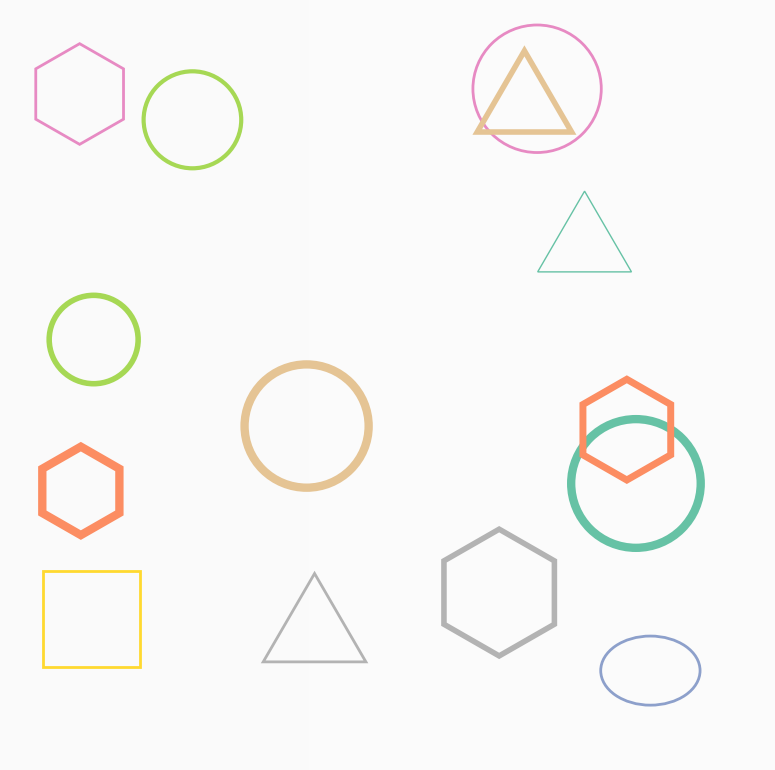[{"shape": "triangle", "thickness": 0.5, "radius": 0.35, "center": [0.754, 0.682]}, {"shape": "circle", "thickness": 3, "radius": 0.42, "center": [0.821, 0.372]}, {"shape": "hexagon", "thickness": 3, "radius": 0.29, "center": [0.104, 0.362]}, {"shape": "hexagon", "thickness": 2.5, "radius": 0.33, "center": [0.809, 0.442]}, {"shape": "oval", "thickness": 1, "radius": 0.32, "center": [0.839, 0.129]}, {"shape": "circle", "thickness": 1, "radius": 0.41, "center": [0.693, 0.885]}, {"shape": "hexagon", "thickness": 1, "radius": 0.33, "center": [0.103, 0.878]}, {"shape": "circle", "thickness": 2, "radius": 0.29, "center": [0.121, 0.559]}, {"shape": "circle", "thickness": 1.5, "radius": 0.31, "center": [0.248, 0.844]}, {"shape": "square", "thickness": 1, "radius": 0.31, "center": [0.118, 0.197]}, {"shape": "circle", "thickness": 3, "radius": 0.4, "center": [0.396, 0.447]}, {"shape": "triangle", "thickness": 2, "radius": 0.35, "center": [0.677, 0.864]}, {"shape": "hexagon", "thickness": 2, "radius": 0.41, "center": [0.644, 0.23]}, {"shape": "triangle", "thickness": 1, "radius": 0.38, "center": [0.406, 0.179]}]